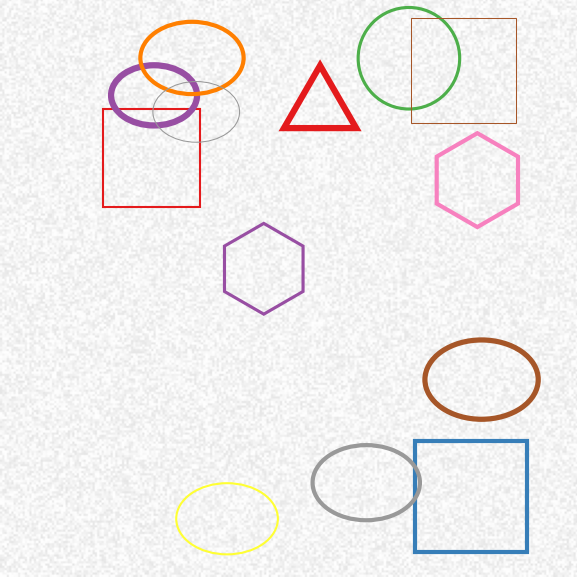[{"shape": "square", "thickness": 1, "radius": 0.42, "center": [0.262, 0.726]}, {"shape": "triangle", "thickness": 3, "radius": 0.36, "center": [0.554, 0.813]}, {"shape": "square", "thickness": 2, "radius": 0.48, "center": [0.816, 0.139]}, {"shape": "circle", "thickness": 1.5, "radius": 0.44, "center": [0.708, 0.898]}, {"shape": "hexagon", "thickness": 1.5, "radius": 0.39, "center": [0.457, 0.534]}, {"shape": "oval", "thickness": 3, "radius": 0.37, "center": [0.267, 0.834]}, {"shape": "oval", "thickness": 2, "radius": 0.45, "center": [0.332, 0.899]}, {"shape": "oval", "thickness": 1, "radius": 0.44, "center": [0.393, 0.101]}, {"shape": "square", "thickness": 0.5, "radius": 0.45, "center": [0.802, 0.877]}, {"shape": "oval", "thickness": 2.5, "radius": 0.49, "center": [0.834, 0.342]}, {"shape": "hexagon", "thickness": 2, "radius": 0.41, "center": [0.827, 0.687]}, {"shape": "oval", "thickness": 2, "radius": 0.46, "center": [0.634, 0.163]}, {"shape": "oval", "thickness": 0.5, "radius": 0.38, "center": [0.34, 0.805]}]